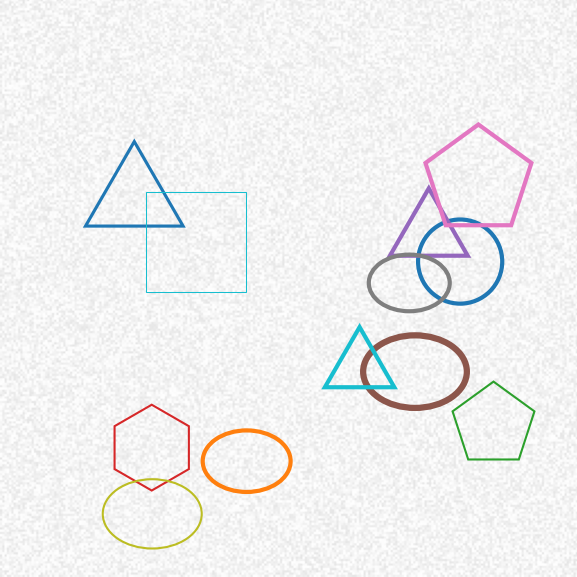[{"shape": "triangle", "thickness": 1.5, "radius": 0.49, "center": [0.233, 0.656]}, {"shape": "circle", "thickness": 2, "radius": 0.36, "center": [0.797, 0.546]}, {"shape": "oval", "thickness": 2, "radius": 0.38, "center": [0.427, 0.201]}, {"shape": "pentagon", "thickness": 1, "radius": 0.37, "center": [0.855, 0.264]}, {"shape": "hexagon", "thickness": 1, "radius": 0.37, "center": [0.263, 0.224]}, {"shape": "triangle", "thickness": 2, "radius": 0.39, "center": [0.743, 0.595]}, {"shape": "oval", "thickness": 3, "radius": 0.45, "center": [0.719, 0.356]}, {"shape": "pentagon", "thickness": 2, "radius": 0.48, "center": [0.828, 0.687]}, {"shape": "oval", "thickness": 2, "radius": 0.35, "center": [0.709, 0.509]}, {"shape": "oval", "thickness": 1, "radius": 0.43, "center": [0.264, 0.109]}, {"shape": "square", "thickness": 0.5, "radius": 0.43, "center": [0.34, 0.58]}, {"shape": "triangle", "thickness": 2, "radius": 0.35, "center": [0.623, 0.363]}]